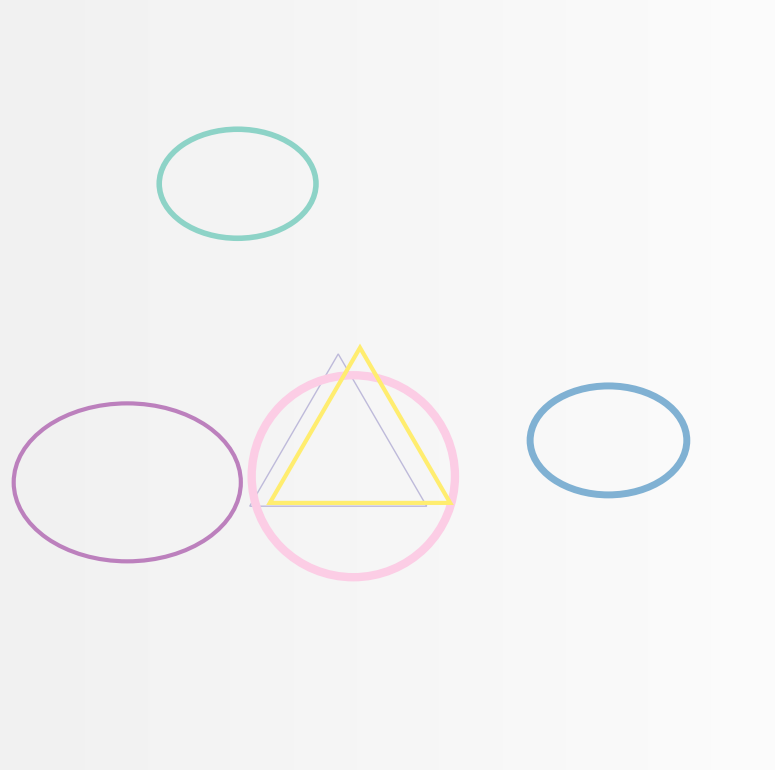[{"shape": "oval", "thickness": 2, "radius": 0.51, "center": [0.307, 0.761]}, {"shape": "triangle", "thickness": 0.5, "radius": 0.66, "center": [0.436, 0.409]}, {"shape": "oval", "thickness": 2.5, "radius": 0.51, "center": [0.785, 0.428]}, {"shape": "circle", "thickness": 3, "radius": 0.66, "center": [0.456, 0.382]}, {"shape": "oval", "thickness": 1.5, "radius": 0.73, "center": [0.164, 0.374]}, {"shape": "triangle", "thickness": 1.5, "radius": 0.67, "center": [0.465, 0.414]}]